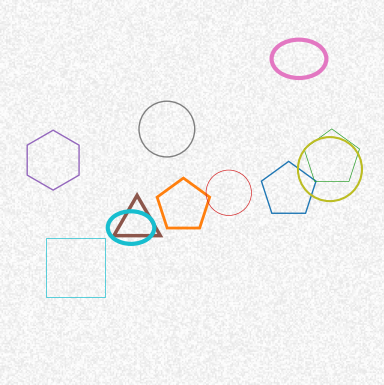[{"shape": "pentagon", "thickness": 1, "radius": 0.37, "center": [0.75, 0.506]}, {"shape": "pentagon", "thickness": 2, "radius": 0.36, "center": [0.476, 0.466]}, {"shape": "pentagon", "thickness": 0.5, "radius": 0.38, "center": [0.862, 0.59]}, {"shape": "circle", "thickness": 0.5, "radius": 0.29, "center": [0.594, 0.499]}, {"shape": "hexagon", "thickness": 1, "radius": 0.39, "center": [0.138, 0.584]}, {"shape": "triangle", "thickness": 2.5, "radius": 0.35, "center": [0.356, 0.423]}, {"shape": "oval", "thickness": 3, "radius": 0.36, "center": [0.777, 0.847]}, {"shape": "circle", "thickness": 1, "radius": 0.36, "center": [0.433, 0.665]}, {"shape": "circle", "thickness": 1.5, "radius": 0.42, "center": [0.857, 0.561]}, {"shape": "square", "thickness": 0.5, "radius": 0.38, "center": [0.196, 0.305]}, {"shape": "oval", "thickness": 3, "radius": 0.3, "center": [0.34, 0.409]}]